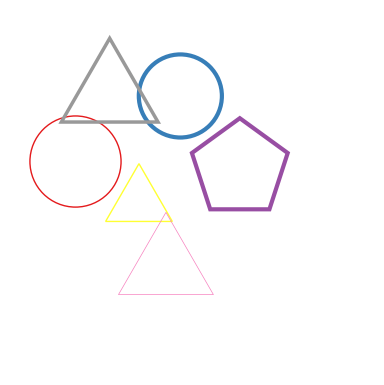[{"shape": "circle", "thickness": 1, "radius": 0.59, "center": [0.196, 0.58]}, {"shape": "circle", "thickness": 3, "radius": 0.54, "center": [0.468, 0.751]}, {"shape": "pentagon", "thickness": 3, "radius": 0.65, "center": [0.623, 0.562]}, {"shape": "triangle", "thickness": 1, "radius": 0.5, "center": [0.361, 0.475]}, {"shape": "triangle", "thickness": 0.5, "radius": 0.71, "center": [0.431, 0.306]}, {"shape": "triangle", "thickness": 2.5, "radius": 0.72, "center": [0.285, 0.755]}]